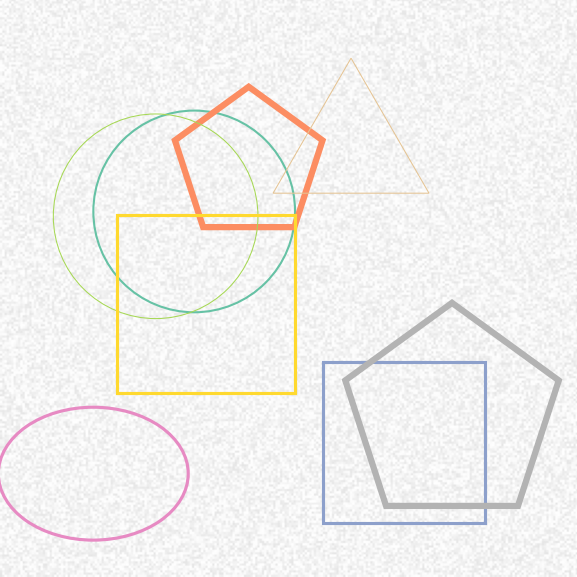[{"shape": "circle", "thickness": 1, "radius": 0.87, "center": [0.336, 0.633]}, {"shape": "pentagon", "thickness": 3, "radius": 0.67, "center": [0.431, 0.715]}, {"shape": "square", "thickness": 1.5, "radius": 0.7, "center": [0.7, 0.233]}, {"shape": "oval", "thickness": 1.5, "radius": 0.82, "center": [0.162, 0.179]}, {"shape": "circle", "thickness": 0.5, "radius": 0.89, "center": [0.27, 0.625]}, {"shape": "square", "thickness": 1.5, "radius": 0.77, "center": [0.357, 0.472]}, {"shape": "triangle", "thickness": 0.5, "radius": 0.78, "center": [0.608, 0.743]}, {"shape": "pentagon", "thickness": 3, "radius": 0.97, "center": [0.783, 0.28]}]